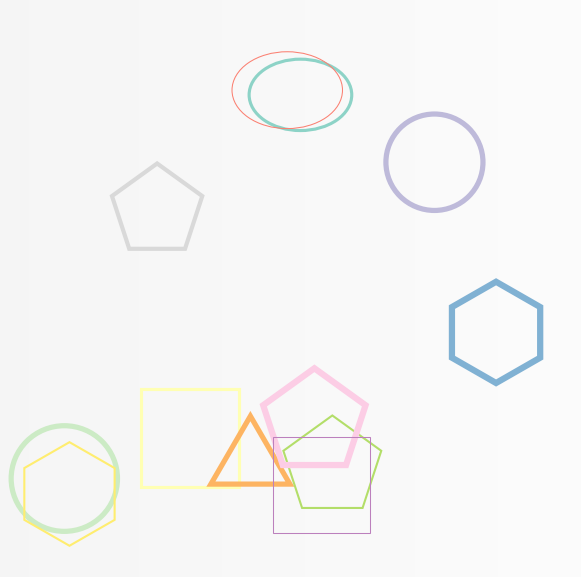[{"shape": "oval", "thickness": 1.5, "radius": 0.44, "center": [0.517, 0.835]}, {"shape": "square", "thickness": 1.5, "radius": 0.42, "center": [0.327, 0.241]}, {"shape": "circle", "thickness": 2.5, "radius": 0.42, "center": [0.747, 0.718]}, {"shape": "oval", "thickness": 0.5, "radius": 0.48, "center": [0.494, 0.843]}, {"shape": "hexagon", "thickness": 3, "radius": 0.44, "center": [0.853, 0.424]}, {"shape": "triangle", "thickness": 2.5, "radius": 0.39, "center": [0.431, 0.2]}, {"shape": "pentagon", "thickness": 1, "radius": 0.44, "center": [0.572, 0.191]}, {"shape": "pentagon", "thickness": 3, "radius": 0.46, "center": [0.541, 0.269]}, {"shape": "pentagon", "thickness": 2, "radius": 0.41, "center": [0.27, 0.634]}, {"shape": "square", "thickness": 0.5, "radius": 0.42, "center": [0.553, 0.159]}, {"shape": "circle", "thickness": 2.5, "radius": 0.46, "center": [0.111, 0.171]}, {"shape": "hexagon", "thickness": 1, "radius": 0.45, "center": [0.12, 0.144]}]